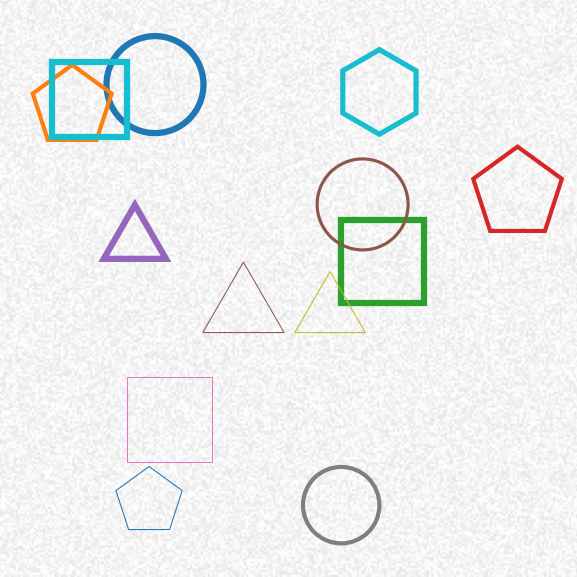[{"shape": "pentagon", "thickness": 0.5, "radius": 0.3, "center": [0.258, 0.131]}, {"shape": "circle", "thickness": 3, "radius": 0.42, "center": [0.268, 0.853]}, {"shape": "pentagon", "thickness": 2, "radius": 0.36, "center": [0.125, 0.815]}, {"shape": "square", "thickness": 3, "radius": 0.36, "center": [0.662, 0.547]}, {"shape": "pentagon", "thickness": 2, "radius": 0.4, "center": [0.896, 0.665]}, {"shape": "triangle", "thickness": 3, "radius": 0.31, "center": [0.234, 0.582]}, {"shape": "triangle", "thickness": 0.5, "radius": 0.41, "center": [0.422, 0.464]}, {"shape": "circle", "thickness": 1.5, "radius": 0.39, "center": [0.628, 0.645]}, {"shape": "square", "thickness": 0.5, "radius": 0.37, "center": [0.294, 0.273]}, {"shape": "circle", "thickness": 2, "radius": 0.33, "center": [0.591, 0.124]}, {"shape": "triangle", "thickness": 0.5, "radius": 0.35, "center": [0.572, 0.458]}, {"shape": "hexagon", "thickness": 2.5, "radius": 0.37, "center": [0.657, 0.84]}, {"shape": "square", "thickness": 3, "radius": 0.33, "center": [0.156, 0.827]}]